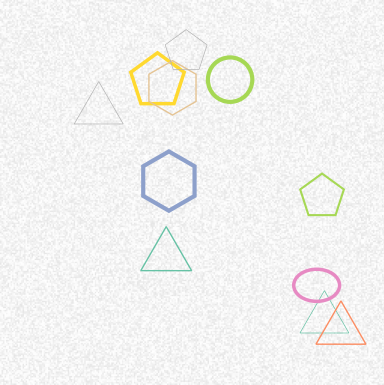[{"shape": "triangle", "thickness": 1, "radius": 0.38, "center": [0.432, 0.335]}, {"shape": "triangle", "thickness": 0.5, "radius": 0.37, "center": [0.843, 0.172]}, {"shape": "triangle", "thickness": 1, "radius": 0.37, "center": [0.886, 0.143]}, {"shape": "hexagon", "thickness": 3, "radius": 0.38, "center": [0.439, 0.53]}, {"shape": "oval", "thickness": 2.5, "radius": 0.3, "center": [0.822, 0.259]}, {"shape": "circle", "thickness": 3, "radius": 0.29, "center": [0.598, 0.793]}, {"shape": "pentagon", "thickness": 1.5, "radius": 0.3, "center": [0.836, 0.49]}, {"shape": "pentagon", "thickness": 2.5, "radius": 0.36, "center": [0.409, 0.79]}, {"shape": "hexagon", "thickness": 1, "radius": 0.35, "center": [0.448, 0.772]}, {"shape": "triangle", "thickness": 0.5, "radius": 0.37, "center": [0.256, 0.715]}, {"shape": "pentagon", "thickness": 0.5, "radius": 0.29, "center": [0.483, 0.866]}]